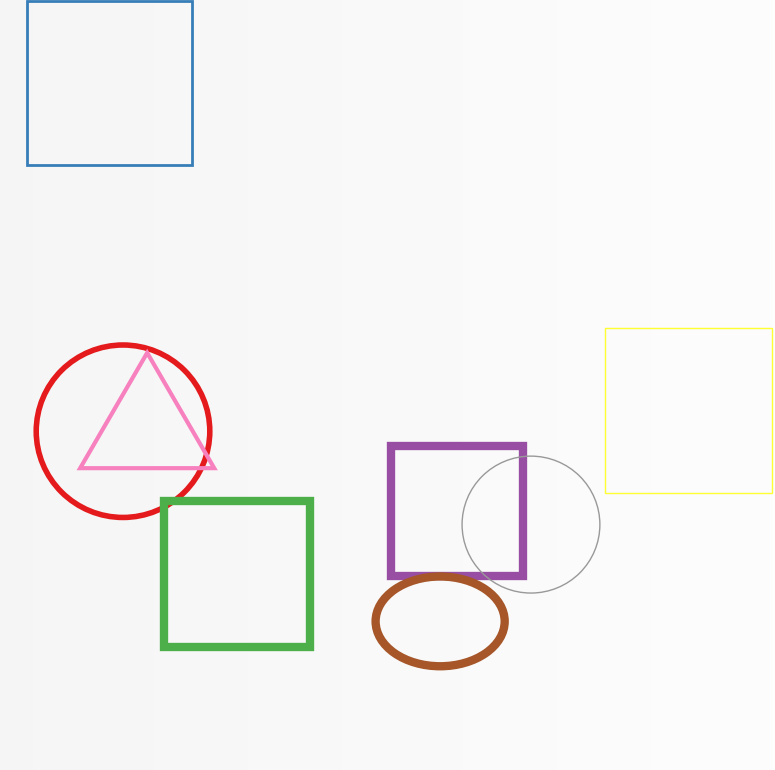[{"shape": "circle", "thickness": 2, "radius": 0.56, "center": [0.159, 0.44]}, {"shape": "square", "thickness": 1, "radius": 0.53, "center": [0.141, 0.892]}, {"shape": "square", "thickness": 3, "radius": 0.47, "center": [0.306, 0.255]}, {"shape": "square", "thickness": 3, "radius": 0.42, "center": [0.59, 0.336]}, {"shape": "square", "thickness": 0.5, "radius": 0.54, "center": [0.888, 0.467]}, {"shape": "oval", "thickness": 3, "radius": 0.42, "center": [0.568, 0.193]}, {"shape": "triangle", "thickness": 1.5, "radius": 0.5, "center": [0.19, 0.442]}, {"shape": "circle", "thickness": 0.5, "radius": 0.44, "center": [0.685, 0.319]}]